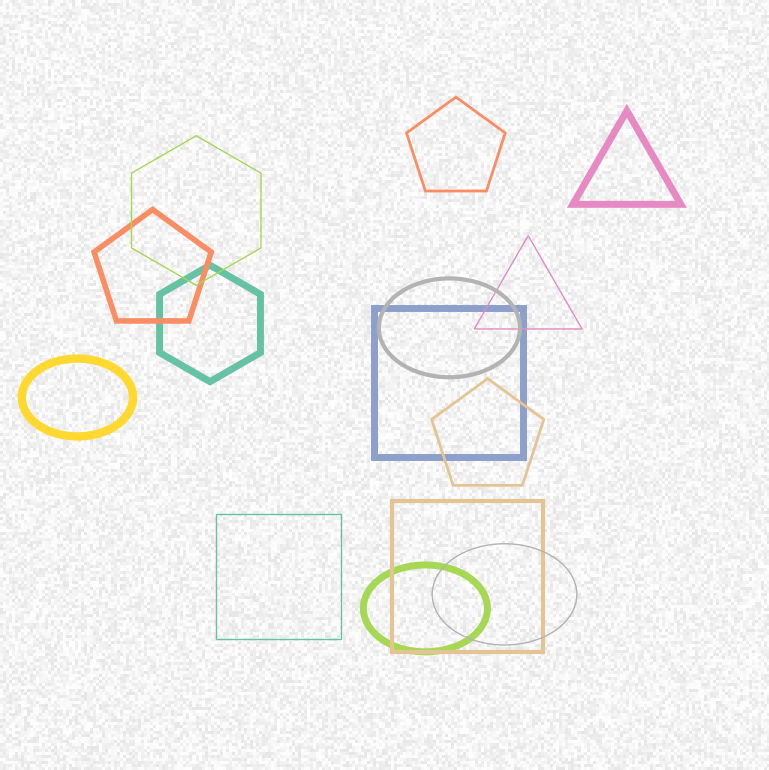[{"shape": "square", "thickness": 0.5, "radius": 0.41, "center": [0.362, 0.251]}, {"shape": "hexagon", "thickness": 2.5, "radius": 0.38, "center": [0.273, 0.58]}, {"shape": "pentagon", "thickness": 1, "radius": 0.34, "center": [0.592, 0.806]}, {"shape": "pentagon", "thickness": 2, "radius": 0.4, "center": [0.198, 0.648]}, {"shape": "square", "thickness": 2.5, "radius": 0.48, "center": [0.583, 0.504]}, {"shape": "triangle", "thickness": 0.5, "radius": 0.4, "center": [0.686, 0.613]}, {"shape": "triangle", "thickness": 2.5, "radius": 0.41, "center": [0.814, 0.775]}, {"shape": "oval", "thickness": 2.5, "radius": 0.4, "center": [0.552, 0.21]}, {"shape": "hexagon", "thickness": 0.5, "radius": 0.49, "center": [0.255, 0.727]}, {"shape": "oval", "thickness": 3, "radius": 0.36, "center": [0.101, 0.484]}, {"shape": "square", "thickness": 1.5, "radius": 0.49, "center": [0.607, 0.251]}, {"shape": "pentagon", "thickness": 1, "radius": 0.38, "center": [0.633, 0.432]}, {"shape": "oval", "thickness": 1.5, "radius": 0.46, "center": [0.584, 0.574]}, {"shape": "oval", "thickness": 0.5, "radius": 0.47, "center": [0.655, 0.228]}]